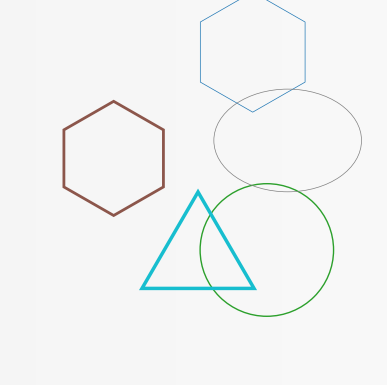[{"shape": "hexagon", "thickness": 0.5, "radius": 0.78, "center": [0.652, 0.865]}, {"shape": "circle", "thickness": 1, "radius": 0.86, "center": [0.689, 0.351]}, {"shape": "hexagon", "thickness": 2, "radius": 0.74, "center": [0.293, 0.589]}, {"shape": "oval", "thickness": 0.5, "radius": 0.95, "center": [0.742, 0.635]}, {"shape": "triangle", "thickness": 2.5, "radius": 0.83, "center": [0.511, 0.334]}]